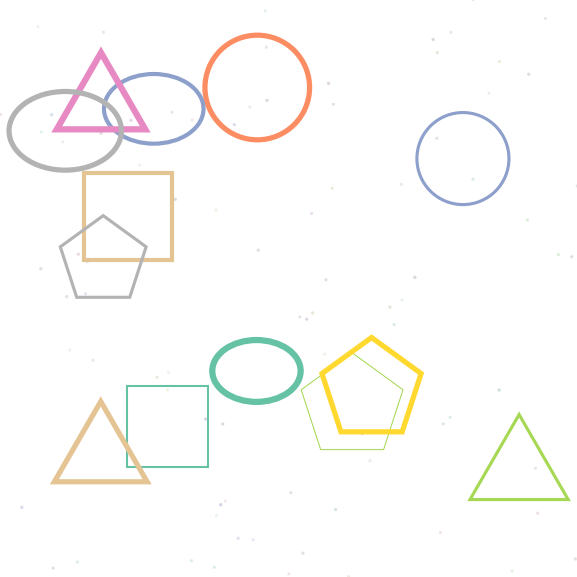[{"shape": "square", "thickness": 1, "radius": 0.35, "center": [0.29, 0.26]}, {"shape": "oval", "thickness": 3, "radius": 0.38, "center": [0.444, 0.357]}, {"shape": "circle", "thickness": 2.5, "radius": 0.45, "center": [0.445, 0.848]}, {"shape": "circle", "thickness": 1.5, "radius": 0.4, "center": [0.802, 0.725]}, {"shape": "oval", "thickness": 2, "radius": 0.43, "center": [0.266, 0.811]}, {"shape": "triangle", "thickness": 3, "radius": 0.44, "center": [0.175, 0.819]}, {"shape": "triangle", "thickness": 1.5, "radius": 0.49, "center": [0.899, 0.183]}, {"shape": "pentagon", "thickness": 0.5, "radius": 0.46, "center": [0.61, 0.296]}, {"shape": "pentagon", "thickness": 2.5, "radius": 0.45, "center": [0.643, 0.324]}, {"shape": "triangle", "thickness": 2.5, "radius": 0.46, "center": [0.174, 0.211]}, {"shape": "square", "thickness": 2, "radius": 0.38, "center": [0.221, 0.625]}, {"shape": "pentagon", "thickness": 1.5, "radius": 0.39, "center": [0.179, 0.548]}, {"shape": "oval", "thickness": 2.5, "radius": 0.49, "center": [0.113, 0.773]}]